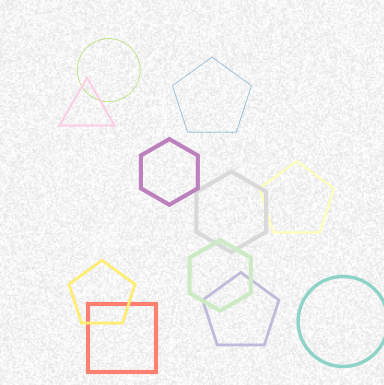[{"shape": "circle", "thickness": 2.5, "radius": 0.58, "center": [0.891, 0.165]}, {"shape": "pentagon", "thickness": 1.5, "radius": 0.51, "center": [0.771, 0.479]}, {"shape": "pentagon", "thickness": 2, "radius": 0.52, "center": [0.625, 0.188]}, {"shape": "square", "thickness": 3, "radius": 0.44, "center": [0.317, 0.122]}, {"shape": "pentagon", "thickness": 0.5, "radius": 0.54, "center": [0.551, 0.744]}, {"shape": "circle", "thickness": 0.5, "radius": 0.41, "center": [0.282, 0.818]}, {"shape": "triangle", "thickness": 1.5, "radius": 0.41, "center": [0.226, 0.715]}, {"shape": "hexagon", "thickness": 3, "radius": 0.52, "center": [0.601, 0.45]}, {"shape": "hexagon", "thickness": 3, "radius": 0.43, "center": [0.44, 0.553]}, {"shape": "hexagon", "thickness": 3, "radius": 0.46, "center": [0.572, 0.285]}, {"shape": "pentagon", "thickness": 2, "radius": 0.45, "center": [0.265, 0.234]}]